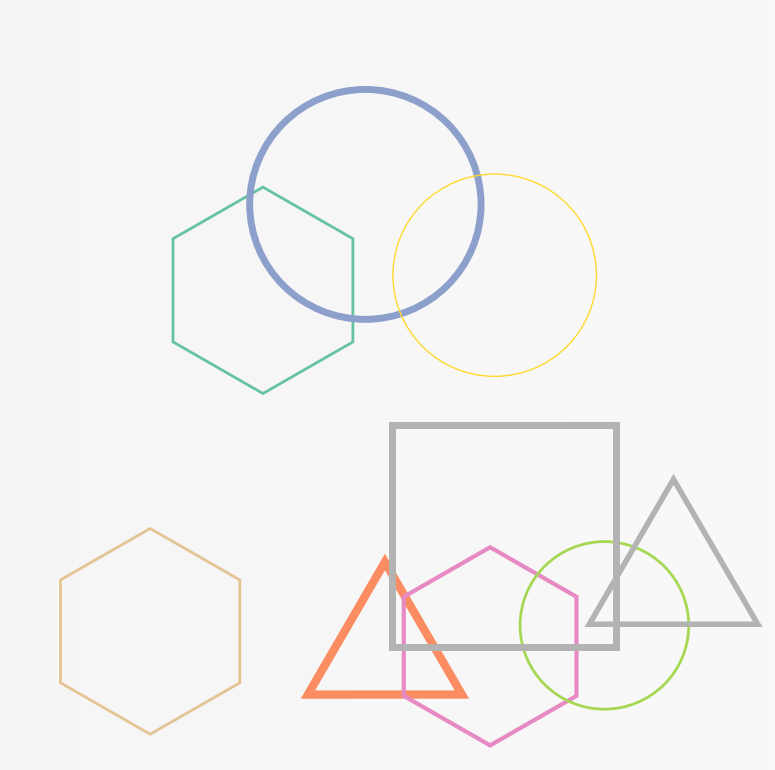[{"shape": "hexagon", "thickness": 1, "radius": 0.67, "center": [0.339, 0.623]}, {"shape": "triangle", "thickness": 3, "radius": 0.57, "center": [0.497, 0.155]}, {"shape": "circle", "thickness": 2.5, "radius": 0.75, "center": [0.471, 0.735]}, {"shape": "hexagon", "thickness": 1.5, "radius": 0.64, "center": [0.632, 0.161]}, {"shape": "circle", "thickness": 1, "radius": 0.54, "center": [0.78, 0.188]}, {"shape": "circle", "thickness": 0.5, "radius": 0.66, "center": [0.638, 0.643]}, {"shape": "hexagon", "thickness": 1, "radius": 0.67, "center": [0.194, 0.18]}, {"shape": "square", "thickness": 2.5, "radius": 0.72, "center": [0.651, 0.304]}, {"shape": "triangle", "thickness": 2, "radius": 0.63, "center": [0.869, 0.252]}]